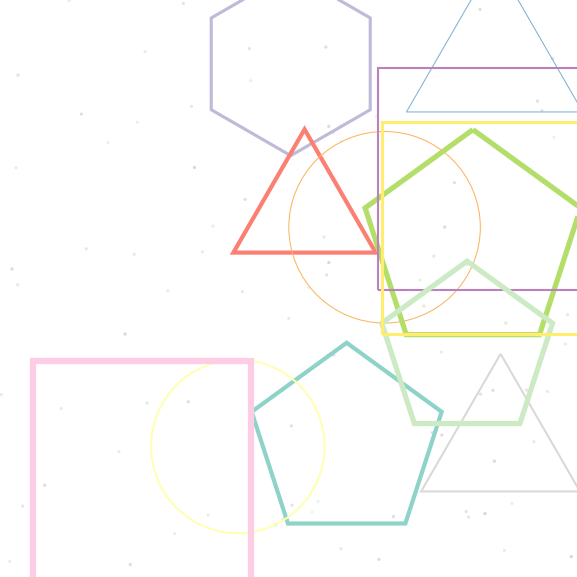[{"shape": "pentagon", "thickness": 2, "radius": 0.86, "center": [0.6, 0.233]}, {"shape": "circle", "thickness": 1, "radius": 0.75, "center": [0.412, 0.226]}, {"shape": "hexagon", "thickness": 1.5, "radius": 0.79, "center": [0.503, 0.889]}, {"shape": "triangle", "thickness": 2, "radius": 0.71, "center": [0.527, 0.633]}, {"shape": "triangle", "thickness": 0.5, "radius": 0.88, "center": [0.856, 0.893]}, {"shape": "circle", "thickness": 0.5, "radius": 0.83, "center": [0.666, 0.606]}, {"shape": "pentagon", "thickness": 2.5, "radius": 0.98, "center": [0.819, 0.578]}, {"shape": "square", "thickness": 3, "radius": 0.94, "center": [0.246, 0.185]}, {"shape": "triangle", "thickness": 1, "radius": 0.79, "center": [0.867, 0.228]}, {"shape": "square", "thickness": 1, "radius": 0.96, "center": [0.847, 0.69]}, {"shape": "pentagon", "thickness": 2.5, "radius": 0.78, "center": [0.809, 0.391]}, {"shape": "square", "thickness": 1.5, "radius": 0.92, "center": [0.845, 0.605]}]